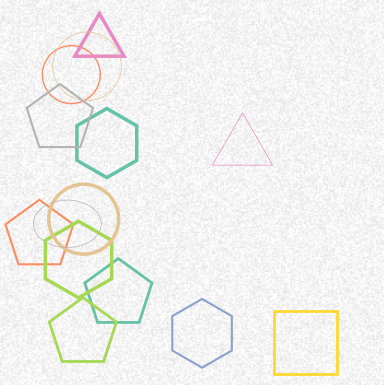[{"shape": "pentagon", "thickness": 2, "radius": 0.46, "center": [0.307, 0.237]}, {"shape": "hexagon", "thickness": 2.5, "radius": 0.45, "center": [0.277, 0.628]}, {"shape": "circle", "thickness": 1, "radius": 0.38, "center": [0.185, 0.806]}, {"shape": "pentagon", "thickness": 1.5, "radius": 0.46, "center": [0.102, 0.388]}, {"shape": "hexagon", "thickness": 1.5, "radius": 0.45, "center": [0.525, 0.134]}, {"shape": "triangle", "thickness": 2.5, "radius": 0.37, "center": [0.258, 0.891]}, {"shape": "triangle", "thickness": 0.5, "radius": 0.45, "center": [0.63, 0.616]}, {"shape": "pentagon", "thickness": 2, "radius": 0.46, "center": [0.215, 0.135]}, {"shape": "hexagon", "thickness": 2.5, "radius": 0.5, "center": [0.204, 0.326]}, {"shape": "square", "thickness": 2, "radius": 0.41, "center": [0.793, 0.11]}, {"shape": "circle", "thickness": 2.5, "radius": 0.45, "center": [0.217, 0.431]}, {"shape": "circle", "thickness": 0.5, "radius": 0.45, "center": [0.226, 0.828]}, {"shape": "pentagon", "thickness": 1.5, "radius": 0.45, "center": [0.155, 0.691]}, {"shape": "oval", "thickness": 0.5, "radius": 0.44, "center": [0.175, 0.419]}]